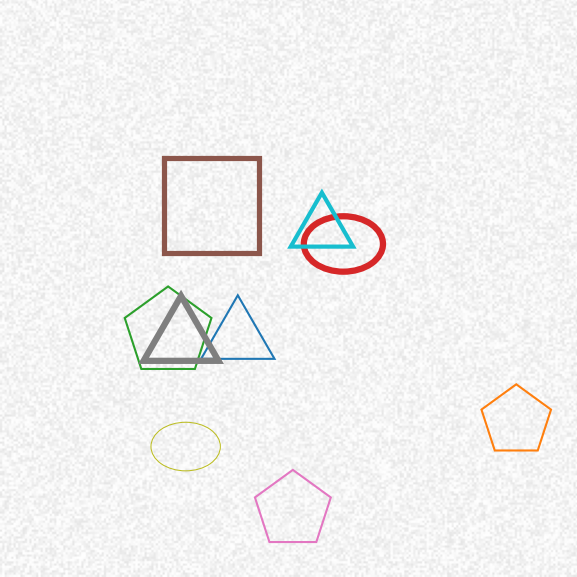[{"shape": "triangle", "thickness": 1, "radius": 0.37, "center": [0.412, 0.414]}, {"shape": "pentagon", "thickness": 1, "radius": 0.32, "center": [0.894, 0.27]}, {"shape": "pentagon", "thickness": 1, "radius": 0.39, "center": [0.291, 0.424]}, {"shape": "oval", "thickness": 3, "radius": 0.34, "center": [0.595, 0.577]}, {"shape": "square", "thickness": 2.5, "radius": 0.41, "center": [0.366, 0.644]}, {"shape": "pentagon", "thickness": 1, "radius": 0.35, "center": [0.507, 0.116]}, {"shape": "triangle", "thickness": 3, "radius": 0.37, "center": [0.314, 0.412]}, {"shape": "oval", "thickness": 0.5, "radius": 0.3, "center": [0.321, 0.226]}, {"shape": "triangle", "thickness": 2, "radius": 0.31, "center": [0.557, 0.603]}]